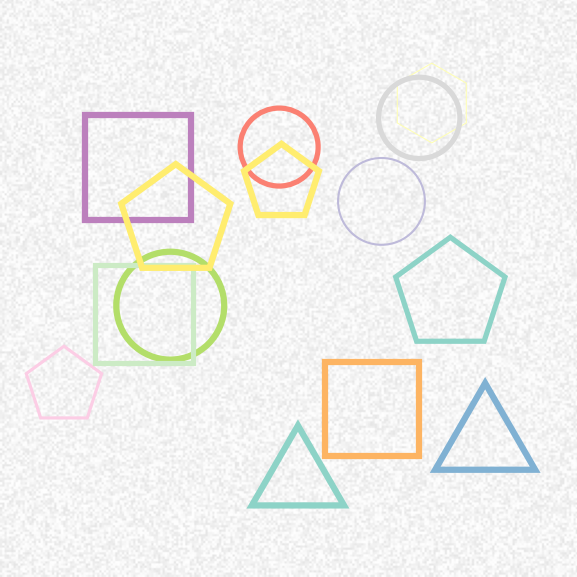[{"shape": "triangle", "thickness": 3, "radius": 0.46, "center": [0.516, 0.17]}, {"shape": "pentagon", "thickness": 2.5, "radius": 0.5, "center": [0.78, 0.489]}, {"shape": "hexagon", "thickness": 0.5, "radius": 0.34, "center": [0.748, 0.821]}, {"shape": "circle", "thickness": 1, "radius": 0.38, "center": [0.661, 0.65]}, {"shape": "circle", "thickness": 2.5, "radius": 0.34, "center": [0.483, 0.744]}, {"shape": "triangle", "thickness": 3, "radius": 0.5, "center": [0.84, 0.236]}, {"shape": "square", "thickness": 3, "radius": 0.41, "center": [0.644, 0.291]}, {"shape": "circle", "thickness": 3, "radius": 0.47, "center": [0.295, 0.47]}, {"shape": "pentagon", "thickness": 1.5, "radius": 0.34, "center": [0.111, 0.331]}, {"shape": "circle", "thickness": 2.5, "radius": 0.35, "center": [0.726, 0.795]}, {"shape": "square", "thickness": 3, "radius": 0.46, "center": [0.239, 0.709]}, {"shape": "square", "thickness": 2.5, "radius": 0.42, "center": [0.249, 0.456]}, {"shape": "pentagon", "thickness": 3, "radius": 0.5, "center": [0.304, 0.616]}, {"shape": "pentagon", "thickness": 3, "radius": 0.34, "center": [0.487, 0.682]}]